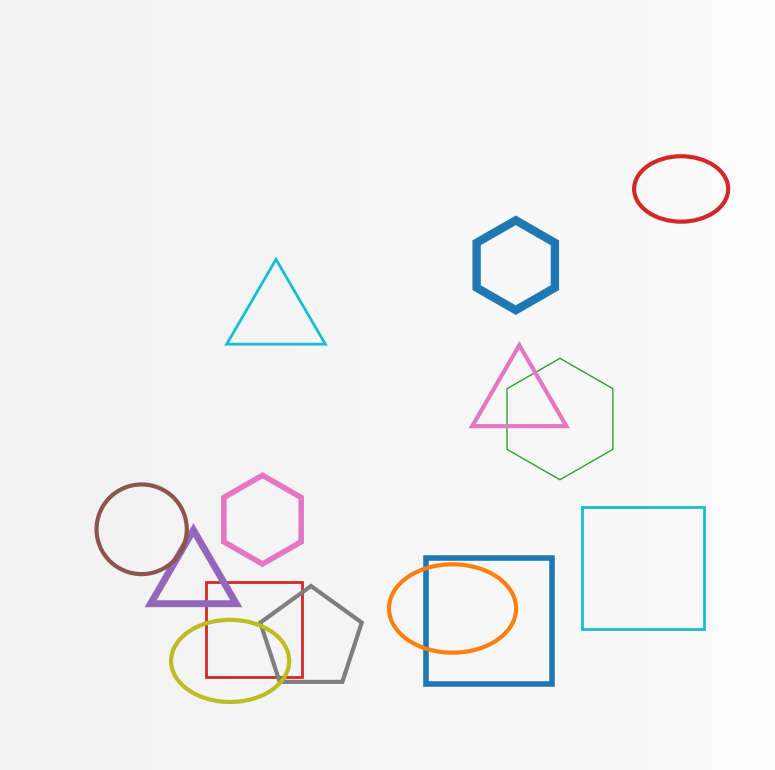[{"shape": "hexagon", "thickness": 3, "radius": 0.29, "center": [0.666, 0.656]}, {"shape": "square", "thickness": 2, "radius": 0.41, "center": [0.631, 0.193]}, {"shape": "oval", "thickness": 1.5, "radius": 0.41, "center": [0.584, 0.21]}, {"shape": "hexagon", "thickness": 0.5, "radius": 0.39, "center": [0.723, 0.456]}, {"shape": "square", "thickness": 1, "radius": 0.31, "center": [0.328, 0.183]}, {"shape": "oval", "thickness": 1.5, "radius": 0.3, "center": [0.879, 0.755]}, {"shape": "triangle", "thickness": 2.5, "radius": 0.32, "center": [0.25, 0.248]}, {"shape": "circle", "thickness": 1.5, "radius": 0.29, "center": [0.183, 0.313]}, {"shape": "triangle", "thickness": 1.5, "radius": 0.35, "center": [0.67, 0.482]}, {"shape": "hexagon", "thickness": 2, "radius": 0.29, "center": [0.339, 0.325]}, {"shape": "pentagon", "thickness": 1.5, "radius": 0.34, "center": [0.401, 0.17]}, {"shape": "oval", "thickness": 1.5, "radius": 0.38, "center": [0.297, 0.142]}, {"shape": "square", "thickness": 1, "radius": 0.39, "center": [0.83, 0.263]}, {"shape": "triangle", "thickness": 1, "radius": 0.37, "center": [0.356, 0.59]}]